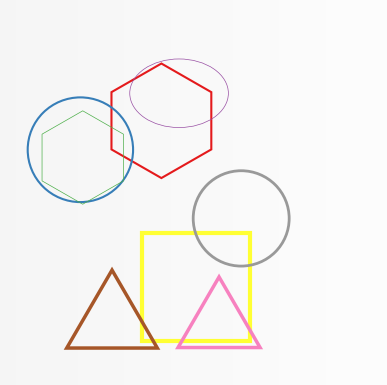[{"shape": "hexagon", "thickness": 1.5, "radius": 0.74, "center": [0.416, 0.686]}, {"shape": "circle", "thickness": 1.5, "radius": 0.68, "center": [0.207, 0.611]}, {"shape": "hexagon", "thickness": 0.5, "radius": 0.61, "center": [0.214, 0.591]}, {"shape": "oval", "thickness": 0.5, "radius": 0.64, "center": [0.462, 0.758]}, {"shape": "square", "thickness": 3, "radius": 0.7, "center": [0.506, 0.254]}, {"shape": "triangle", "thickness": 2.5, "radius": 0.67, "center": [0.289, 0.163]}, {"shape": "triangle", "thickness": 2.5, "radius": 0.61, "center": [0.565, 0.158]}, {"shape": "circle", "thickness": 2, "radius": 0.62, "center": [0.622, 0.433]}]